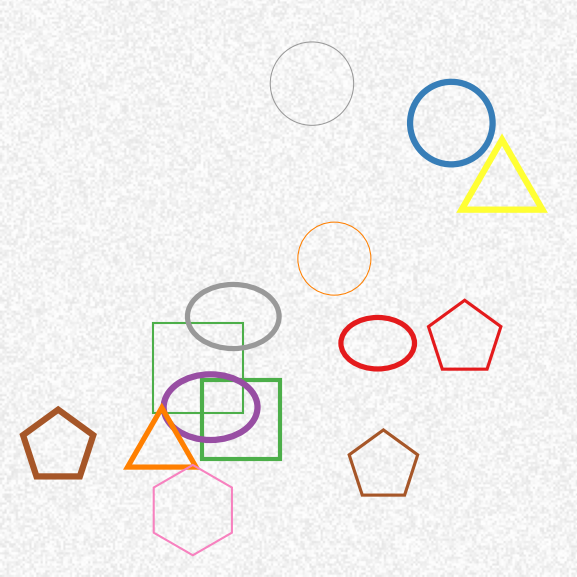[{"shape": "oval", "thickness": 2.5, "radius": 0.32, "center": [0.654, 0.405]}, {"shape": "pentagon", "thickness": 1.5, "radius": 0.33, "center": [0.805, 0.413]}, {"shape": "circle", "thickness": 3, "radius": 0.36, "center": [0.782, 0.786]}, {"shape": "square", "thickness": 1, "radius": 0.39, "center": [0.342, 0.361]}, {"shape": "square", "thickness": 2, "radius": 0.34, "center": [0.417, 0.273]}, {"shape": "oval", "thickness": 3, "radius": 0.41, "center": [0.365, 0.294]}, {"shape": "circle", "thickness": 0.5, "radius": 0.32, "center": [0.579, 0.551]}, {"shape": "triangle", "thickness": 2.5, "radius": 0.34, "center": [0.28, 0.225]}, {"shape": "triangle", "thickness": 3, "radius": 0.4, "center": [0.869, 0.676]}, {"shape": "pentagon", "thickness": 1.5, "radius": 0.31, "center": [0.664, 0.192]}, {"shape": "pentagon", "thickness": 3, "radius": 0.32, "center": [0.101, 0.226]}, {"shape": "hexagon", "thickness": 1, "radius": 0.39, "center": [0.334, 0.116]}, {"shape": "circle", "thickness": 0.5, "radius": 0.36, "center": [0.54, 0.854]}, {"shape": "oval", "thickness": 2.5, "radius": 0.4, "center": [0.404, 0.451]}]